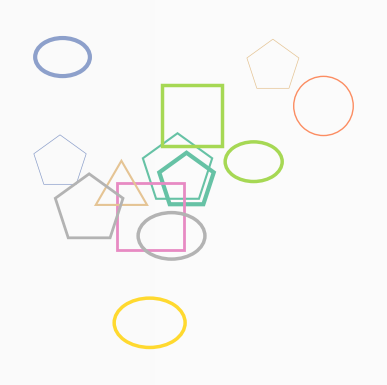[{"shape": "pentagon", "thickness": 1.5, "radius": 0.47, "center": [0.458, 0.56]}, {"shape": "pentagon", "thickness": 3, "radius": 0.37, "center": [0.481, 0.529]}, {"shape": "circle", "thickness": 1, "radius": 0.38, "center": [0.835, 0.725]}, {"shape": "oval", "thickness": 3, "radius": 0.35, "center": [0.161, 0.852]}, {"shape": "pentagon", "thickness": 0.5, "radius": 0.36, "center": [0.155, 0.579]}, {"shape": "square", "thickness": 2, "radius": 0.43, "center": [0.389, 0.437]}, {"shape": "square", "thickness": 2.5, "radius": 0.39, "center": [0.495, 0.7]}, {"shape": "oval", "thickness": 2.5, "radius": 0.37, "center": [0.655, 0.58]}, {"shape": "oval", "thickness": 2.5, "radius": 0.46, "center": [0.386, 0.162]}, {"shape": "pentagon", "thickness": 0.5, "radius": 0.35, "center": [0.704, 0.828]}, {"shape": "triangle", "thickness": 1.5, "radius": 0.38, "center": [0.313, 0.506]}, {"shape": "oval", "thickness": 2.5, "radius": 0.43, "center": [0.443, 0.387]}, {"shape": "pentagon", "thickness": 2, "radius": 0.46, "center": [0.23, 0.457]}]